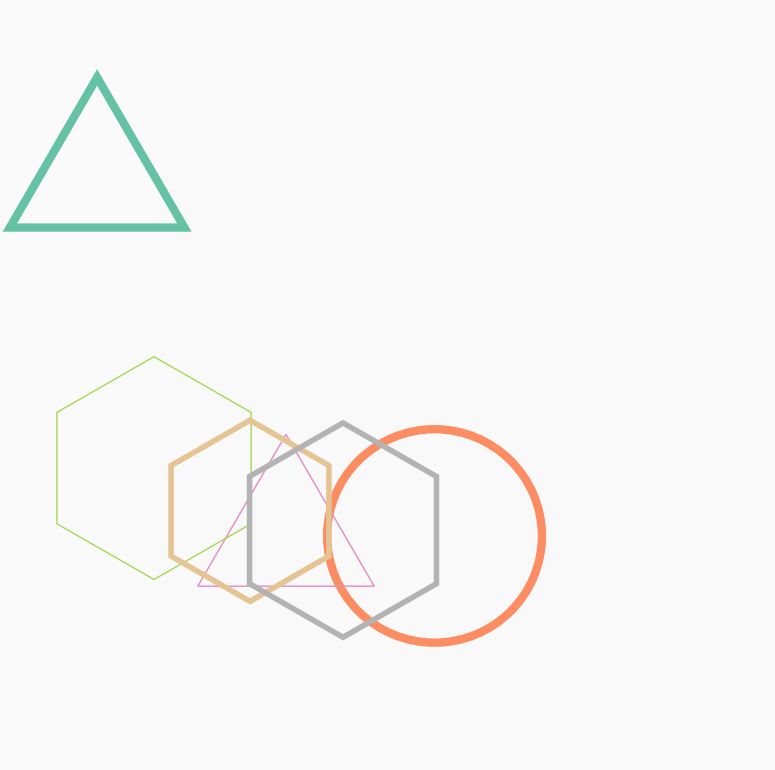[{"shape": "triangle", "thickness": 3, "radius": 0.65, "center": [0.125, 0.769]}, {"shape": "circle", "thickness": 3, "radius": 0.69, "center": [0.561, 0.304]}, {"shape": "triangle", "thickness": 0.5, "radius": 0.66, "center": [0.369, 0.304]}, {"shape": "hexagon", "thickness": 0.5, "radius": 0.72, "center": [0.199, 0.392]}, {"shape": "hexagon", "thickness": 2, "radius": 0.59, "center": [0.323, 0.337]}, {"shape": "hexagon", "thickness": 2, "radius": 0.7, "center": [0.443, 0.312]}]